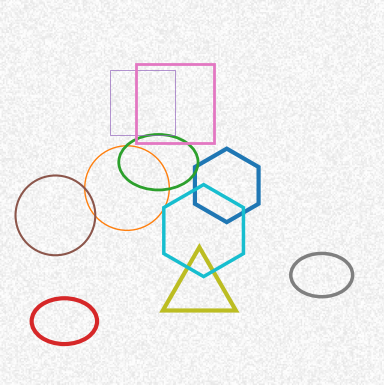[{"shape": "hexagon", "thickness": 3, "radius": 0.48, "center": [0.589, 0.518]}, {"shape": "circle", "thickness": 1, "radius": 0.55, "center": [0.33, 0.512]}, {"shape": "oval", "thickness": 2, "radius": 0.51, "center": [0.411, 0.579]}, {"shape": "oval", "thickness": 3, "radius": 0.42, "center": [0.167, 0.166]}, {"shape": "square", "thickness": 0.5, "radius": 0.42, "center": [0.369, 0.734]}, {"shape": "circle", "thickness": 1.5, "radius": 0.52, "center": [0.144, 0.441]}, {"shape": "square", "thickness": 2, "radius": 0.51, "center": [0.455, 0.731]}, {"shape": "oval", "thickness": 2.5, "radius": 0.4, "center": [0.836, 0.286]}, {"shape": "triangle", "thickness": 3, "radius": 0.55, "center": [0.518, 0.248]}, {"shape": "hexagon", "thickness": 2.5, "radius": 0.6, "center": [0.529, 0.401]}]